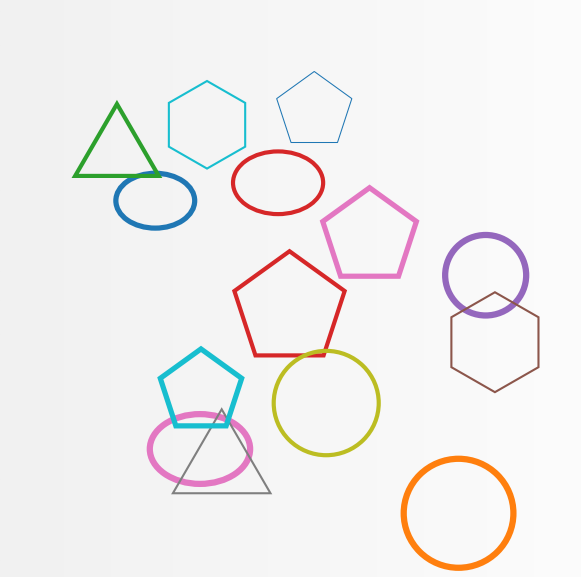[{"shape": "oval", "thickness": 2.5, "radius": 0.34, "center": [0.267, 0.652]}, {"shape": "pentagon", "thickness": 0.5, "radius": 0.34, "center": [0.541, 0.807]}, {"shape": "circle", "thickness": 3, "radius": 0.47, "center": [0.789, 0.11]}, {"shape": "triangle", "thickness": 2, "radius": 0.41, "center": [0.201, 0.736]}, {"shape": "pentagon", "thickness": 2, "radius": 0.5, "center": [0.498, 0.464]}, {"shape": "oval", "thickness": 2, "radius": 0.39, "center": [0.478, 0.683]}, {"shape": "circle", "thickness": 3, "radius": 0.35, "center": [0.836, 0.523]}, {"shape": "hexagon", "thickness": 1, "radius": 0.43, "center": [0.851, 0.407]}, {"shape": "oval", "thickness": 3, "radius": 0.43, "center": [0.344, 0.222]}, {"shape": "pentagon", "thickness": 2.5, "radius": 0.42, "center": [0.636, 0.589]}, {"shape": "triangle", "thickness": 1, "radius": 0.48, "center": [0.381, 0.193]}, {"shape": "circle", "thickness": 2, "radius": 0.45, "center": [0.561, 0.301]}, {"shape": "pentagon", "thickness": 2.5, "radius": 0.37, "center": [0.346, 0.321]}, {"shape": "hexagon", "thickness": 1, "radius": 0.38, "center": [0.356, 0.783]}]